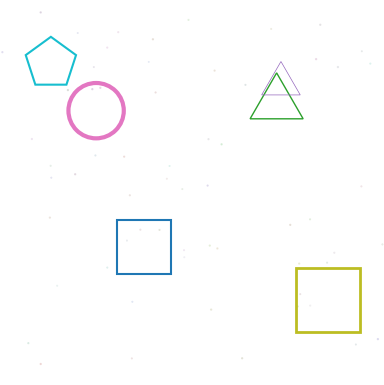[{"shape": "square", "thickness": 1.5, "radius": 0.35, "center": [0.374, 0.358]}, {"shape": "triangle", "thickness": 1, "radius": 0.4, "center": [0.718, 0.731]}, {"shape": "triangle", "thickness": 0.5, "radius": 0.29, "center": [0.73, 0.782]}, {"shape": "circle", "thickness": 3, "radius": 0.36, "center": [0.25, 0.713]}, {"shape": "square", "thickness": 2, "radius": 0.42, "center": [0.851, 0.22]}, {"shape": "pentagon", "thickness": 1.5, "radius": 0.34, "center": [0.132, 0.836]}]